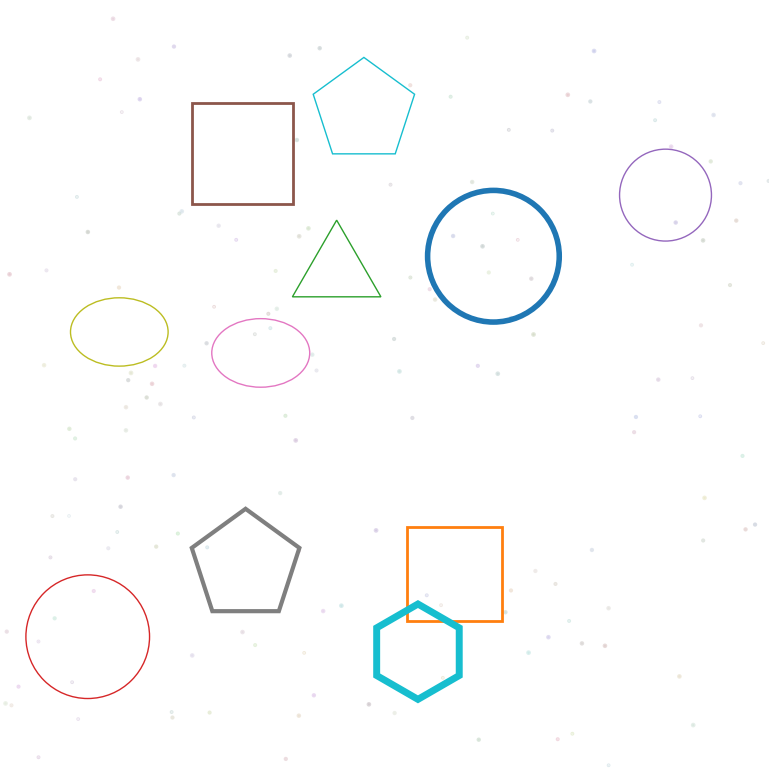[{"shape": "circle", "thickness": 2, "radius": 0.43, "center": [0.641, 0.667]}, {"shape": "square", "thickness": 1, "radius": 0.31, "center": [0.59, 0.254]}, {"shape": "triangle", "thickness": 0.5, "radius": 0.33, "center": [0.437, 0.648]}, {"shape": "circle", "thickness": 0.5, "radius": 0.4, "center": [0.114, 0.173]}, {"shape": "circle", "thickness": 0.5, "radius": 0.3, "center": [0.864, 0.747]}, {"shape": "square", "thickness": 1, "radius": 0.33, "center": [0.315, 0.8]}, {"shape": "oval", "thickness": 0.5, "radius": 0.32, "center": [0.339, 0.542]}, {"shape": "pentagon", "thickness": 1.5, "radius": 0.37, "center": [0.319, 0.266]}, {"shape": "oval", "thickness": 0.5, "radius": 0.32, "center": [0.155, 0.569]}, {"shape": "hexagon", "thickness": 2.5, "radius": 0.31, "center": [0.543, 0.154]}, {"shape": "pentagon", "thickness": 0.5, "radius": 0.35, "center": [0.473, 0.856]}]